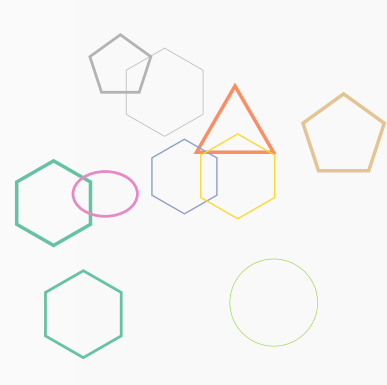[{"shape": "hexagon", "thickness": 2.5, "radius": 0.55, "center": [0.138, 0.472]}, {"shape": "hexagon", "thickness": 2, "radius": 0.56, "center": [0.215, 0.184]}, {"shape": "triangle", "thickness": 2.5, "radius": 0.57, "center": [0.606, 0.662]}, {"shape": "hexagon", "thickness": 1, "radius": 0.48, "center": [0.476, 0.541]}, {"shape": "oval", "thickness": 2, "radius": 0.42, "center": [0.271, 0.496]}, {"shape": "circle", "thickness": 0.5, "radius": 0.57, "center": [0.706, 0.214]}, {"shape": "hexagon", "thickness": 1, "radius": 0.55, "center": [0.613, 0.542]}, {"shape": "pentagon", "thickness": 2.5, "radius": 0.55, "center": [0.887, 0.646]}, {"shape": "pentagon", "thickness": 2, "radius": 0.41, "center": [0.311, 0.827]}, {"shape": "hexagon", "thickness": 0.5, "radius": 0.57, "center": [0.425, 0.76]}]